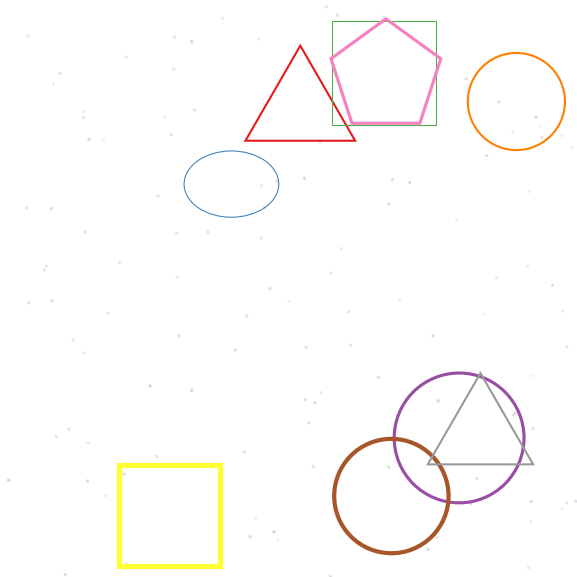[{"shape": "triangle", "thickness": 1, "radius": 0.55, "center": [0.52, 0.81]}, {"shape": "oval", "thickness": 0.5, "radius": 0.41, "center": [0.401, 0.68]}, {"shape": "square", "thickness": 0.5, "radius": 0.45, "center": [0.664, 0.873]}, {"shape": "circle", "thickness": 1.5, "radius": 0.56, "center": [0.795, 0.241]}, {"shape": "circle", "thickness": 1, "radius": 0.42, "center": [0.894, 0.823]}, {"shape": "square", "thickness": 2.5, "radius": 0.43, "center": [0.293, 0.107]}, {"shape": "circle", "thickness": 2, "radius": 0.5, "center": [0.678, 0.14]}, {"shape": "pentagon", "thickness": 1.5, "radius": 0.5, "center": [0.668, 0.867]}, {"shape": "triangle", "thickness": 1, "radius": 0.53, "center": [0.832, 0.248]}]